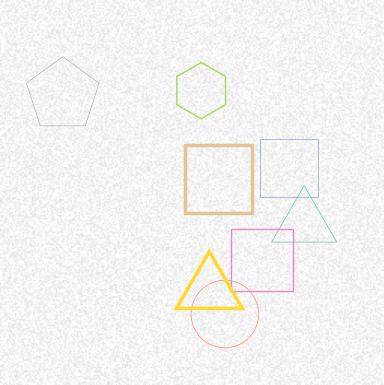[{"shape": "triangle", "thickness": 0.5, "radius": 0.49, "center": [0.79, 0.42]}, {"shape": "circle", "thickness": 0.5, "radius": 0.44, "center": [0.584, 0.184]}, {"shape": "square", "thickness": 0.5, "radius": 0.37, "center": [0.751, 0.564]}, {"shape": "square", "thickness": 1, "radius": 0.4, "center": [0.681, 0.325]}, {"shape": "hexagon", "thickness": 1, "radius": 0.37, "center": [0.523, 0.765]}, {"shape": "triangle", "thickness": 2.5, "radius": 0.49, "center": [0.544, 0.248]}, {"shape": "square", "thickness": 2.5, "radius": 0.44, "center": [0.568, 0.535]}, {"shape": "pentagon", "thickness": 0.5, "radius": 0.5, "center": [0.163, 0.753]}]